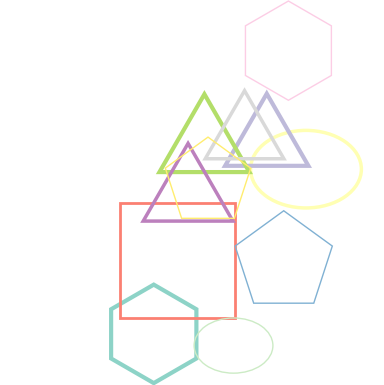[{"shape": "hexagon", "thickness": 3, "radius": 0.64, "center": [0.399, 0.133]}, {"shape": "oval", "thickness": 2.5, "radius": 0.72, "center": [0.795, 0.561]}, {"shape": "triangle", "thickness": 3, "radius": 0.62, "center": [0.693, 0.632]}, {"shape": "square", "thickness": 2, "radius": 0.75, "center": [0.46, 0.323]}, {"shape": "pentagon", "thickness": 1, "radius": 0.66, "center": [0.737, 0.32]}, {"shape": "triangle", "thickness": 3, "radius": 0.67, "center": [0.531, 0.62]}, {"shape": "hexagon", "thickness": 1, "radius": 0.64, "center": [0.749, 0.868]}, {"shape": "triangle", "thickness": 2.5, "radius": 0.59, "center": [0.635, 0.647]}, {"shape": "triangle", "thickness": 2.5, "radius": 0.67, "center": [0.488, 0.493]}, {"shape": "oval", "thickness": 1, "radius": 0.51, "center": [0.607, 0.102]}, {"shape": "pentagon", "thickness": 1, "radius": 0.58, "center": [0.54, 0.527]}]